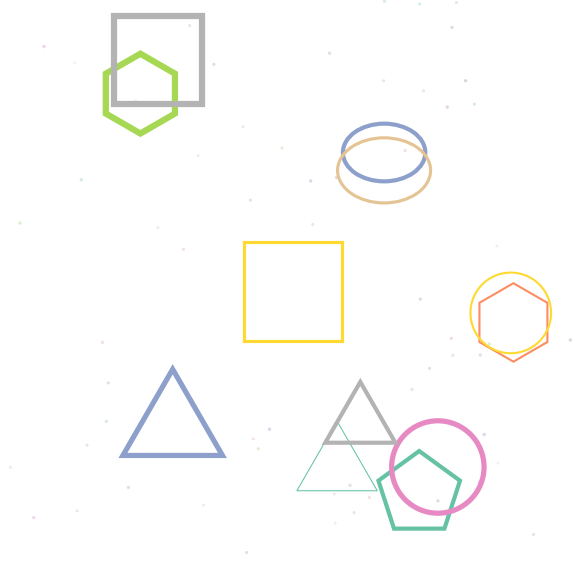[{"shape": "pentagon", "thickness": 2, "radius": 0.37, "center": [0.726, 0.144]}, {"shape": "triangle", "thickness": 0.5, "radius": 0.4, "center": [0.584, 0.19]}, {"shape": "hexagon", "thickness": 1, "radius": 0.34, "center": [0.889, 0.441]}, {"shape": "triangle", "thickness": 2.5, "radius": 0.5, "center": [0.299, 0.26]}, {"shape": "oval", "thickness": 2, "radius": 0.36, "center": [0.665, 0.735]}, {"shape": "circle", "thickness": 2.5, "radius": 0.4, "center": [0.758, 0.19]}, {"shape": "hexagon", "thickness": 3, "radius": 0.35, "center": [0.243, 0.837]}, {"shape": "square", "thickness": 1.5, "radius": 0.43, "center": [0.507, 0.494]}, {"shape": "circle", "thickness": 1, "radius": 0.35, "center": [0.884, 0.457]}, {"shape": "oval", "thickness": 1.5, "radius": 0.4, "center": [0.665, 0.704]}, {"shape": "square", "thickness": 3, "radius": 0.38, "center": [0.274, 0.895]}, {"shape": "triangle", "thickness": 2, "radius": 0.35, "center": [0.624, 0.268]}]